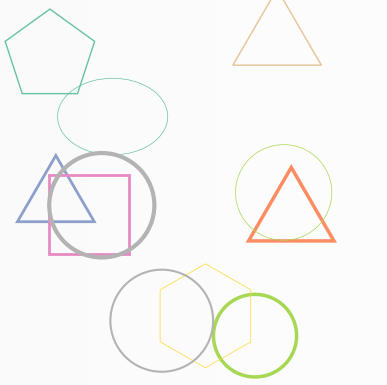[{"shape": "pentagon", "thickness": 1, "radius": 0.61, "center": [0.129, 0.855]}, {"shape": "oval", "thickness": 0.5, "radius": 0.71, "center": [0.291, 0.697]}, {"shape": "triangle", "thickness": 2.5, "radius": 0.64, "center": [0.752, 0.438]}, {"shape": "triangle", "thickness": 2, "radius": 0.57, "center": [0.144, 0.481]}, {"shape": "square", "thickness": 2, "radius": 0.51, "center": [0.23, 0.444]}, {"shape": "circle", "thickness": 0.5, "radius": 0.62, "center": [0.732, 0.5]}, {"shape": "circle", "thickness": 2.5, "radius": 0.54, "center": [0.658, 0.128]}, {"shape": "hexagon", "thickness": 0.5, "radius": 0.68, "center": [0.53, 0.18]}, {"shape": "triangle", "thickness": 1, "radius": 0.66, "center": [0.715, 0.897]}, {"shape": "circle", "thickness": 1.5, "radius": 0.66, "center": [0.417, 0.167]}, {"shape": "circle", "thickness": 3, "radius": 0.68, "center": [0.263, 0.467]}]